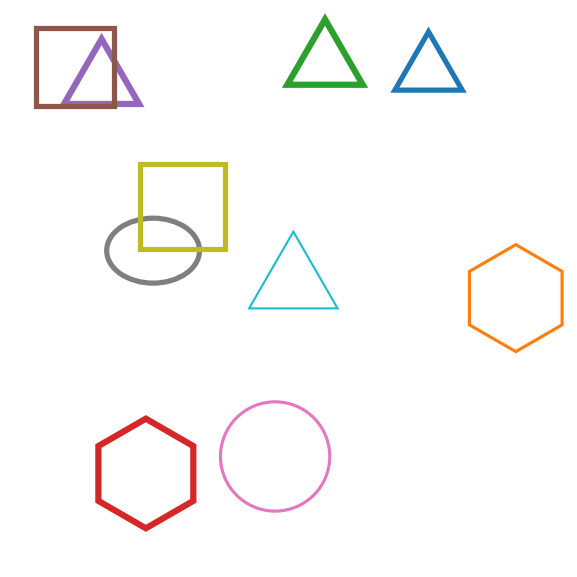[{"shape": "triangle", "thickness": 2.5, "radius": 0.34, "center": [0.742, 0.877]}, {"shape": "hexagon", "thickness": 1.5, "radius": 0.46, "center": [0.893, 0.483]}, {"shape": "triangle", "thickness": 3, "radius": 0.38, "center": [0.563, 0.89]}, {"shape": "hexagon", "thickness": 3, "radius": 0.47, "center": [0.253, 0.179]}, {"shape": "triangle", "thickness": 3, "radius": 0.38, "center": [0.176, 0.857]}, {"shape": "square", "thickness": 2.5, "radius": 0.34, "center": [0.129, 0.884]}, {"shape": "circle", "thickness": 1.5, "radius": 0.47, "center": [0.476, 0.209]}, {"shape": "oval", "thickness": 2.5, "radius": 0.4, "center": [0.265, 0.565]}, {"shape": "square", "thickness": 2.5, "radius": 0.37, "center": [0.316, 0.642]}, {"shape": "triangle", "thickness": 1, "radius": 0.44, "center": [0.508, 0.509]}]